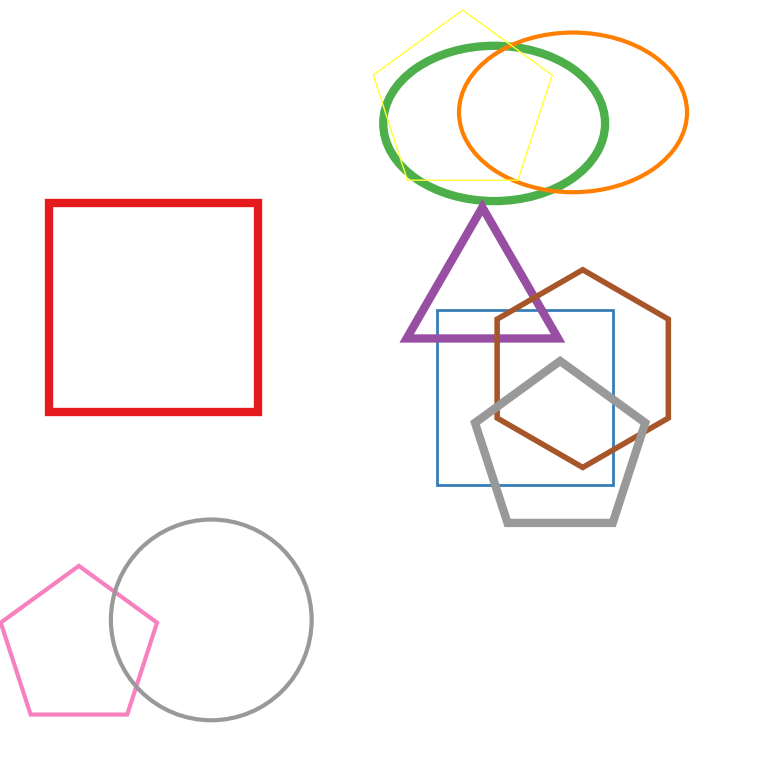[{"shape": "square", "thickness": 3, "radius": 0.68, "center": [0.2, 0.6]}, {"shape": "square", "thickness": 1, "radius": 0.57, "center": [0.682, 0.484]}, {"shape": "oval", "thickness": 3, "radius": 0.72, "center": [0.642, 0.84]}, {"shape": "triangle", "thickness": 3, "radius": 0.57, "center": [0.626, 0.617]}, {"shape": "oval", "thickness": 1.5, "radius": 0.74, "center": [0.744, 0.854]}, {"shape": "pentagon", "thickness": 0.5, "radius": 0.61, "center": [0.601, 0.865]}, {"shape": "hexagon", "thickness": 2, "radius": 0.64, "center": [0.757, 0.521]}, {"shape": "pentagon", "thickness": 1.5, "radius": 0.53, "center": [0.102, 0.158]}, {"shape": "circle", "thickness": 1.5, "radius": 0.65, "center": [0.274, 0.195]}, {"shape": "pentagon", "thickness": 3, "radius": 0.58, "center": [0.727, 0.415]}]